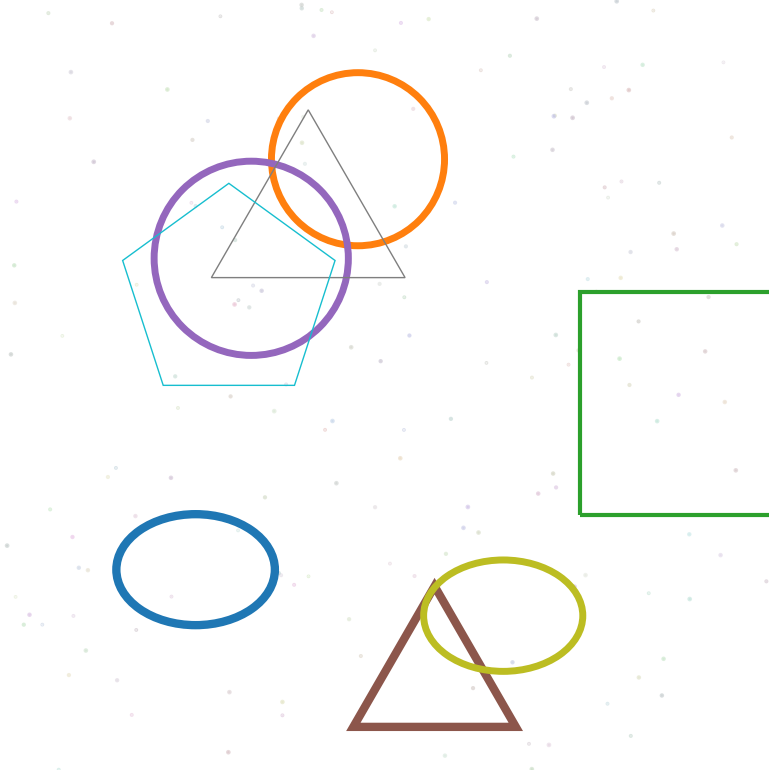[{"shape": "oval", "thickness": 3, "radius": 0.51, "center": [0.254, 0.26]}, {"shape": "circle", "thickness": 2.5, "radius": 0.56, "center": [0.465, 0.793]}, {"shape": "square", "thickness": 1.5, "radius": 0.72, "center": [0.898, 0.476]}, {"shape": "circle", "thickness": 2.5, "radius": 0.63, "center": [0.326, 0.665]}, {"shape": "triangle", "thickness": 3, "radius": 0.61, "center": [0.564, 0.117]}, {"shape": "triangle", "thickness": 0.5, "radius": 0.73, "center": [0.4, 0.712]}, {"shape": "oval", "thickness": 2.5, "radius": 0.52, "center": [0.654, 0.2]}, {"shape": "pentagon", "thickness": 0.5, "radius": 0.73, "center": [0.297, 0.617]}]